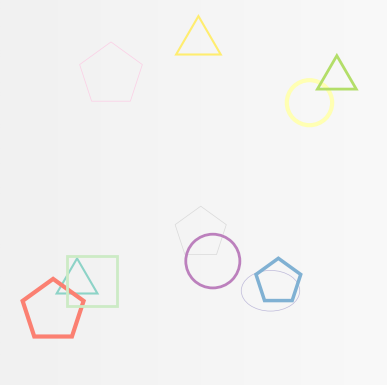[{"shape": "triangle", "thickness": 1.5, "radius": 0.3, "center": [0.199, 0.268]}, {"shape": "circle", "thickness": 3, "radius": 0.29, "center": [0.799, 0.733]}, {"shape": "oval", "thickness": 0.5, "radius": 0.38, "center": [0.698, 0.245]}, {"shape": "pentagon", "thickness": 3, "radius": 0.41, "center": [0.137, 0.193]}, {"shape": "pentagon", "thickness": 2.5, "radius": 0.3, "center": [0.718, 0.268]}, {"shape": "triangle", "thickness": 2, "radius": 0.29, "center": [0.869, 0.798]}, {"shape": "pentagon", "thickness": 0.5, "radius": 0.43, "center": [0.286, 0.806]}, {"shape": "pentagon", "thickness": 0.5, "radius": 0.35, "center": [0.518, 0.395]}, {"shape": "circle", "thickness": 2, "radius": 0.35, "center": [0.549, 0.322]}, {"shape": "square", "thickness": 2, "radius": 0.32, "center": [0.237, 0.269]}, {"shape": "triangle", "thickness": 1.5, "radius": 0.33, "center": [0.512, 0.892]}]